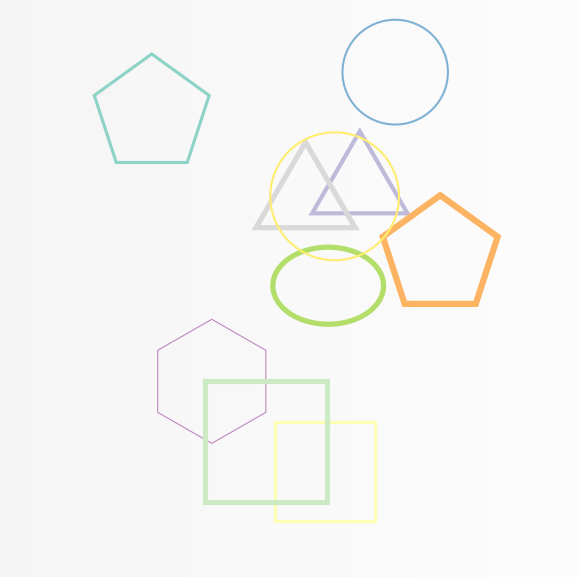[{"shape": "pentagon", "thickness": 1.5, "radius": 0.52, "center": [0.261, 0.802]}, {"shape": "square", "thickness": 1.5, "radius": 0.43, "center": [0.559, 0.183]}, {"shape": "triangle", "thickness": 2, "radius": 0.47, "center": [0.619, 0.677]}, {"shape": "circle", "thickness": 1, "radius": 0.45, "center": [0.68, 0.874]}, {"shape": "pentagon", "thickness": 3, "radius": 0.52, "center": [0.757, 0.557]}, {"shape": "oval", "thickness": 2.5, "radius": 0.48, "center": [0.565, 0.504]}, {"shape": "triangle", "thickness": 2.5, "radius": 0.49, "center": [0.526, 0.654]}, {"shape": "hexagon", "thickness": 0.5, "radius": 0.54, "center": [0.364, 0.339]}, {"shape": "square", "thickness": 2.5, "radius": 0.52, "center": [0.457, 0.234]}, {"shape": "circle", "thickness": 1, "radius": 0.55, "center": [0.576, 0.659]}]